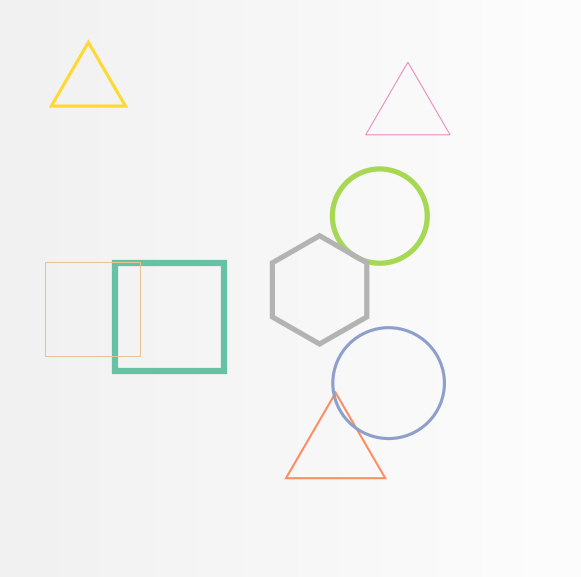[{"shape": "square", "thickness": 3, "radius": 0.47, "center": [0.292, 0.45]}, {"shape": "triangle", "thickness": 1, "radius": 0.49, "center": [0.577, 0.22]}, {"shape": "circle", "thickness": 1.5, "radius": 0.48, "center": [0.669, 0.336]}, {"shape": "triangle", "thickness": 0.5, "radius": 0.42, "center": [0.702, 0.808]}, {"shape": "circle", "thickness": 2.5, "radius": 0.41, "center": [0.653, 0.625]}, {"shape": "triangle", "thickness": 1.5, "radius": 0.37, "center": [0.152, 0.852]}, {"shape": "square", "thickness": 0.5, "radius": 0.41, "center": [0.159, 0.464]}, {"shape": "hexagon", "thickness": 2.5, "radius": 0.47, "center": [0.55, 0.497]}]